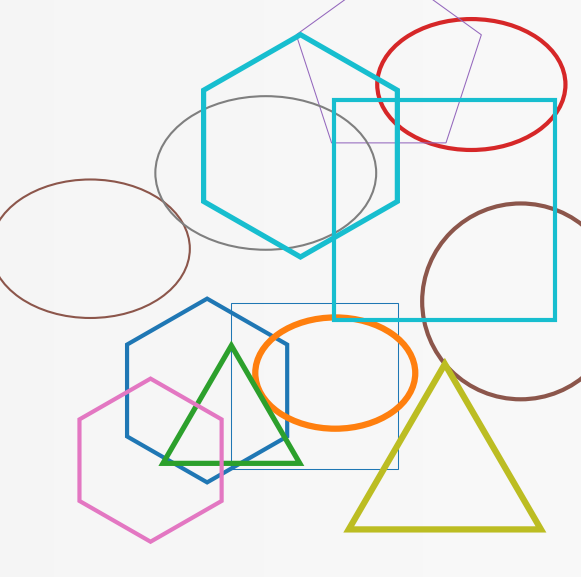[{"shape": "hexagon", "thickness": 2, "radius": 0.8, "center": [0.356, 0.323]}, {"shape": "square", "thickness": 0.5, "radius": 0.72, "center": [0.542, 0.33]}, {"shape": "oval", "thickness": 3, "radius": 0.69, "center": [0.577, 0.353]}, {"shape": "triangle", "thickness": 2.5, "radius": 0.68, "center": [0.398, 0.265]}, {"shape": "oval", "thickness": 2, "radius": 0.81, "center": [0.811, 0.853]}, {"shape": "pentagon", "thickness": 0.5, "radius": 0.84, "center": [0.669, 0.887]}, {"shape": "oval", "thickness": 1, "radius": 0.86, "center": [0.155, 0.568]}, {"shape": "circle", "thickness": 2, "radius": 0.85, "center": [0.896, 0.477]}, {"shape": "hexagon", "thickness": 2, "radius": 0.71, "center": [0.259, 0.202]}, {"shape": "oval", "thickness": 1, "radius": 0.95, "center": [0.457, 0.7]}, {"shape": "triangle", "thickness": 3, "radius": 0.95, "center": [0.765, 0.178]}, {"shape": "square", "thickness": 2, "radius": 0.95, "center": [0.764, 0.636]}, {"shape": "hexagon", "thickness": 2.5, "radius": 0.96, "center": [0.517, 0.747]}]